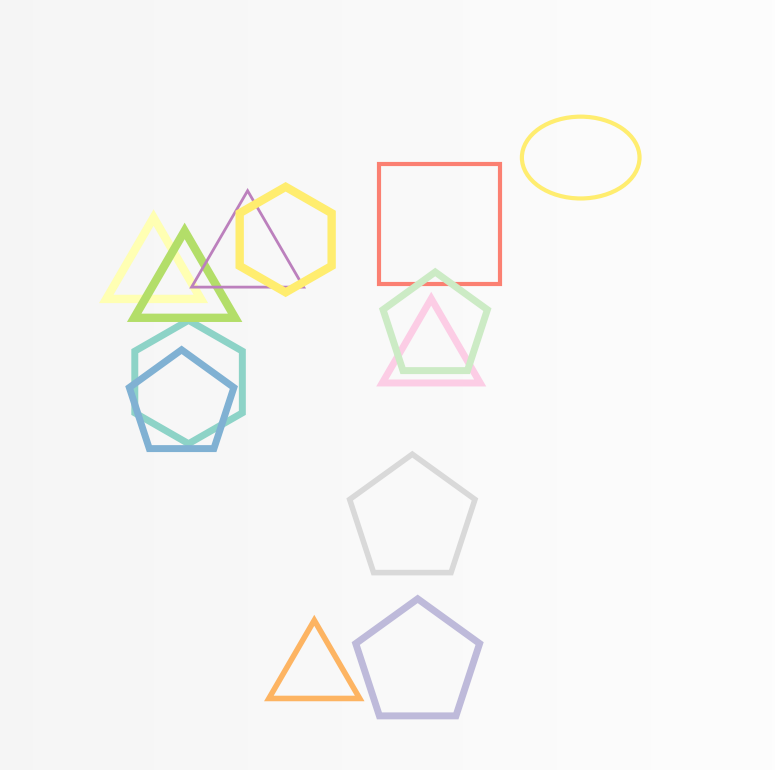[{"shape": "hexagon", "thickness": 2.5, "radius": 0.4, "center": [0.243, 0.504]}, {"shape": "triangle", "thickness": 3, "radius": 0.35, "center": [0.198, 0.647]}, {"shape": "pentagon", "thickness": 2.5, "radius": 0.42, "center": [0.539, 0.138]}, {"shape": "square", "thickness": 1.5, "radius": 0.39, "center": [0.567, 0.709]}, {"shape": "pentagon", "thickness": 2.5, "radius": 0.35, "center": [0.234, 0.475]}, {"shape": "triangle", "thickness": 2, "radius": 0.34, "center": [0.406, 0.127]}, {"shape": "triangle", "thickness": 3, "radius": 0.38, "center": [0.238, 0.625]}, {"shape": "triangle", "thickness": 2.5, "radius": 0.36, "center": [0.556, 0.539]}, {"shape": "pentagon", "thickness": 2, "radius": 0.42, "center": [0.532, 0.325]}, {"shape": "triangle", "thickness": 1, "radius": 0.42, "center": [0.319, 0.669]}, {"shape": "pentagon", "thickness": 2.5, "radius": 0.35, "center": [0.562, 0.576]}, {"shape": "hexagon", "thickness": 3, "radius": 0.34, "center": [0.369, 0.689]}, {"shape": "oval", "thickness": 1.5, "radius": 0.38, "center": [0.749, 0.795]}]